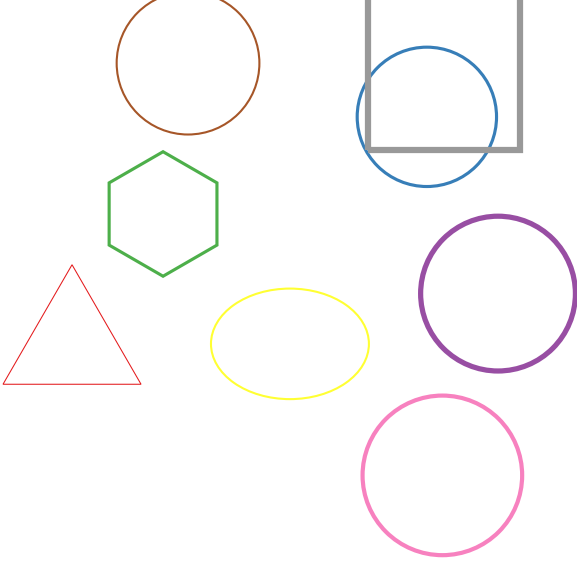[{"shape": "triangle", "thickness": 0.5, "radius": 0.69, "center": [0.125, 0.403]}, {"shape": "circle", "thickness": 1.5, "radius": 0.6, "center": [0.739, 0.797]}, {"shape": "hexagon", "thickness": 1.5, "radius": 0.54, "center": [0.282, 0.629]}, {"shape": "circle", "thickness": 2.5, "radius": 0.67, "center": [0.862, 0.491]}, {"shape": "oval", "thickness": 1, "radius": 0.68, "center": [0.502, 0.404]}, {"shape": "circle", "thickness": 1, "radius": 0.62, "center": [0.326, 0.89]}, {"shape": "circle", "thickness": 2, "radius": 0.69, "center": [0.766, 0.176]}, {"shape": "square", "thickness": 3, "radius": 0.66, "center": [0.77, 0.871]}]